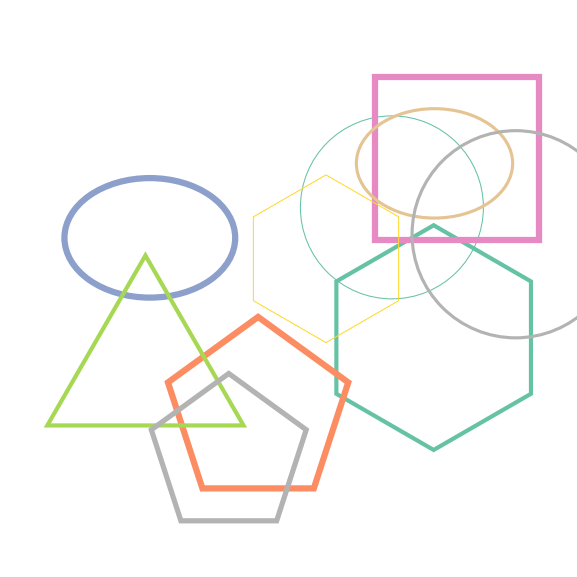[{"shape": "hexagon", "thickness": 2, "radius": 0.97, "center": [0.751, 0.415]}, {"shape": "circle", "thickness": 0.5, "radius": 0.79, "center": [0.679, 0.64]}, {"shape": "pentagon", "thickness": 3, "radius": 0.82, "center": [0.447, 0.286]}, {"shape": "oval", "thickness": 3, "radius": 0.74, "center": [0.259, 0.587]}, {"shape": "square", "thickness": 3, "radius": 0.71, "center": [0.791, 0.725]}, {"shape": "triangle", "thickness": 2, "radius": 0.98, "center": [0.252, 0.361]}, {"shape": "hexagon", "thickness": 0.5, "radius": 0.73, "center": [0.565, 0.551]}, {"shape": "oval", "thickness": 1.5, "radius": 0.68, "center": [0.752, 0.716]}, {"shape": "circle", "thickness": 1.5, "radius": 0.9, "center": [0.893, 0.593]}, {"shape": "pentagon", "thickness": 2.5, "radius": 0.71, "center": [0.396, 0.211]}]